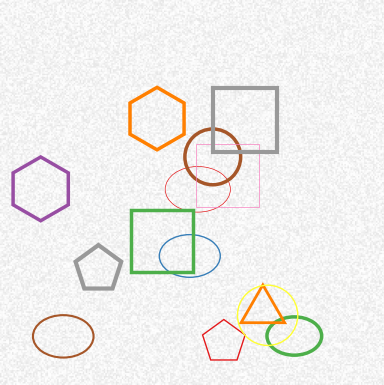[{"shape": "oval", "thickness": 0.5, "radius": 0.42, "center": [0.514, 0.508]}, {"shape": "pentagon", "thickness": 1, "radius": 0.29, "center": [0.581, 0.112]}, {"shape": "oval", "thickness": 1, "radius": 0.4, "center": [0.493, 0.335]}, {"shape": "oval", "thickness": 2.5, "radius": 0.36, "center": [0.764, 0.127]}, {"shape": "square", "thickness": 2.5, "radius": 0.4, "center": [0.421, 0.375]}, {"shape": "hexagon", "thickness": 2.5, "radius": 0.41, "center": [0.106, 0.509]}, {"shape": "triangle", "thickness": 2, "radius": 0.33, "center": [0.683, 0.194]}, {"shape": "hexagon", "thickness": 2.5, "radius": 0.41, "center": [0.408, 0.692]}, {"shape": "circle", "thickness": 1, "radius": 0.39, "center": [0.695, 0.181]}, {"shape": "circle", "thickness": 2.5, "radius": 0.36, "center": [0.553, 0.592]}, {"shape": "oval", "thickness": 1.5, "radius": 0.39, "center": [0.164, 0.126]}, {"shape": "square", "thickness": 0.5, "radius": 0.41, "center": [0.591, 0.544]}, {"shape": "square", "thickness": 3, "radius": 0.42, "center": [0.636, 0.689]}, {"shape": "pentagon", "thickness": 3, "radius": 0.31, "center": [0.256, 0.301]}]